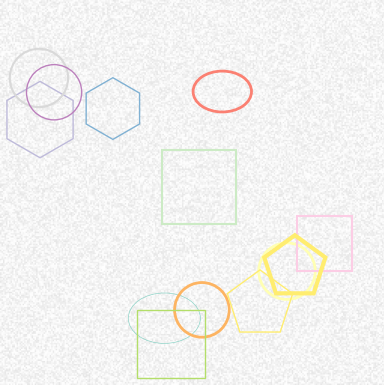[{"shape": "oval", "thickness": 0.5, "radius": 0.47, "center": [0.427, 0.173]}, {"shape": "circle", "thickness": 2, "radius": 0.37, "center": [0.745, 0.296]}, {"shape": "hexagon", "thickness": 1, "radius": 0.5, "center": [0.104, 0.689]}, {"shape": "oval", "thickness": 2, "radius": 0.38, "center": [0.577, 0.762]}, {"shape": "hexagon", "thickness": 1, "radius": 0.4, "center": [0.293, 0.718]}, {"shape": "circle", "thickness": 2, "radius": 0.35, "center": [0.524, 0.195]}, {"shape": "square", "thickness": 1, "radius": 0.44, "center": [0.444, 0.107]}, {"shape": "square", "thickness": 1.5, "radius": 0.35, "center": [0.843, 0.367]}, {"shape": "circle", "thickness": 1.5, "radius": 0.38, "center": [0.101, 0.797]}, {"shape": "circle", "thickness": 1, "radius": 0.36, "center": [0.141, 0.76]}, {"shape": "square", "thickness": 1.5, "radius": 0.48, "center": [0.517, 0.515]}, {"shape": "pentagon", "thickness": 3, "radius": 0.42, "center": [0.766, 0.306]}, {"shape": "pentagon", "thickness": 1, "radius": 0.45, "center": [0.675, 0.21]}]